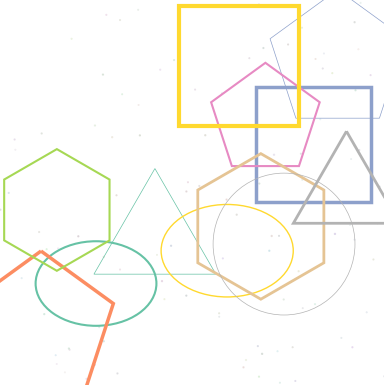[{"shape": "triangle", "thickness": 0.5, "radius": 0.91, "center": [0.402, 0.379]}, {"shape": "oval", "thickness": 1.5, "radius": 0.78, "center": [0.249, 0.264]}, {"shape": "pentagon", "thickness": 2.5, "radius": 0.99, "center": [0.107, 0.15]}, {"shape": "pentagon", "thickness": 0.5, "radius": 0.92, "center": [0.877, 0.842]}, {"shape": "square", "thickness": 2.5, "radius": 0.75, "center": [0.815, 0.625]}, {"shape": "pentagon", "thickness": 1.5, "radius": 0.74, "center": [0.689, 0.689]}, {"shape": "hexagon", "thickness": 1.5, "radius": 0.79, "center": [0.148, 0.455]}, {"shape": "oval", "thickness": 1, "radius": 0.86, "center": [0.59, 0.349]}, {"shape": "square", "thickness": 3, "radius": 0.78, "center": [0.62, 0.829]}, {"shape": "hexagon", "thickness": 2, "radius": 0.95, "center": [0.677, 0.412]}, {"shape": "triangle", "thickness": 2, "radius": 0.8, "center": [0.9, 0.5]}, {"shape": "circle", "thickness": 0.5, "radius": 0.92, "center": [0.738, 0.366]}]